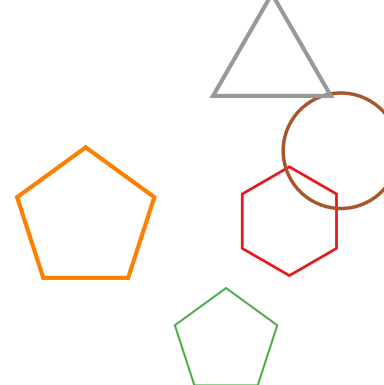[{"shape": "hexagon", "thickness": 2, "radius": 0.71, "center": [0.752, 0.425]}, {"shape": "pentagon", "thickness": 1.5, "radius": 0.7, "center": [0.587, 0.112]}, {"shape": "pentagon", "thickness": 3, "radius": 0.94, "center": [0.223, 0.43]}, {"shape": "circle", "thickness": 2.5, "radius": 0.75, "center": [0.886, 0.608]}, {"shape": "triangle", "thickness": 3, "radius": 0.88, "center": [0.706, 0.839]}]